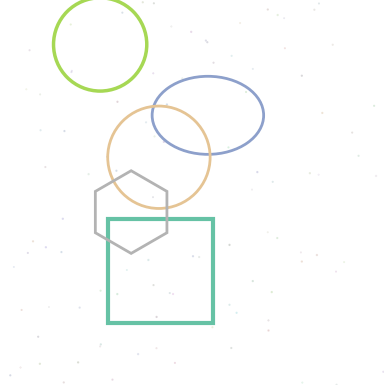[{"shape": "square", "thickness": 3, "radius": 0.68, "center": [0.417, 0.297]}, {"shape": "oval", "thickness": 2, "radius": 0.72, "center": [0.54, 0.7]}, {"shape": "circle", "thickness": 2.5, "radius": 0.61, "center": [0.26, 0.885]}, {"shape": "circle", "thickness": 2, "radius": 0.67, "center": [0.413, 0.592]}, {"shape": "hexagon", "thickness": 2, "radius": 0.54, "center": [0.341, 0.449]}]